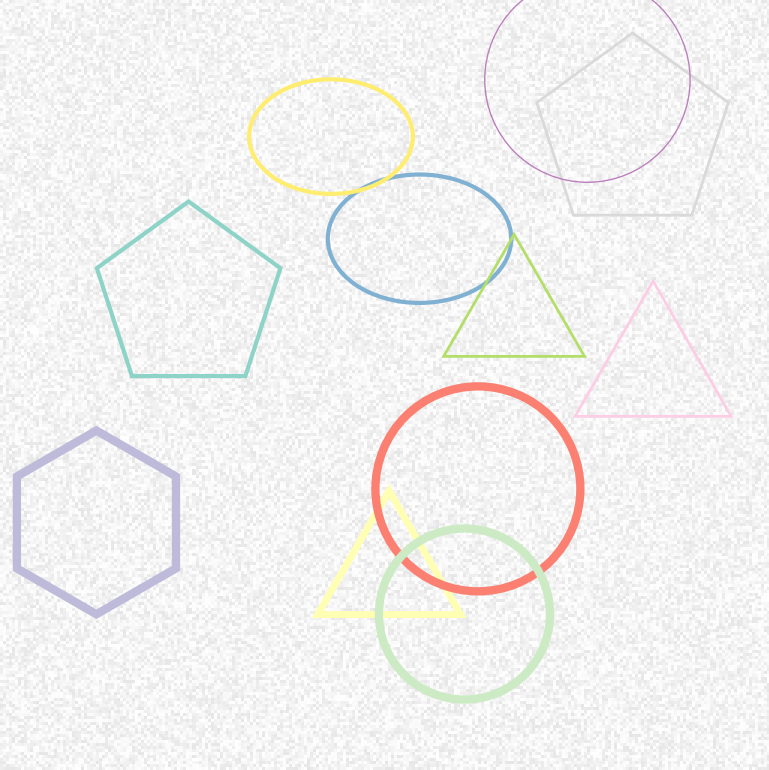[{"shape": "pentagon", "thickness": 1.5, "radius": 0.63, "center": [0.245, 0.613]}, {"shape": "triangle", "thickness": 2.5, "radius": 0.54, "center": [0.505, 0.255]}, {"shape": "hexagon", "thickness": 3, "radius": 0.6, "center": [0.125, 0.322]}, {"shape": "circle", "thickness": 3, "radius": 0.67, "center": [0.621, 0.365]}, {"shape": "oval", "thickness": 1.5, "radius": 0.6, "center": [0.545, 0.69]}, {"shape": "triangle", "thickness": 1, "radius": 0.53, "center": [0.668, 0.59]}, {"shape": "triangle", "thickness": 1, "radius": 0.59, "center": [0.848, 0.518]}, {"shape": "pentagon", "thickness": 1, "radius": 0.65, "center": [0.822, 0.826]}, {"shape": "circle", "thickness": 0.5, "radius": 0.67, "center": [0.763, 0.897]}, {"shape": "circle", "thickness": 3, "radius": 0.56, "center": [0.603, 0.203]}, {"shape": "oval", "thickness": 1.5, "radius": 0.53, "center": [0.43, 0.823]}]